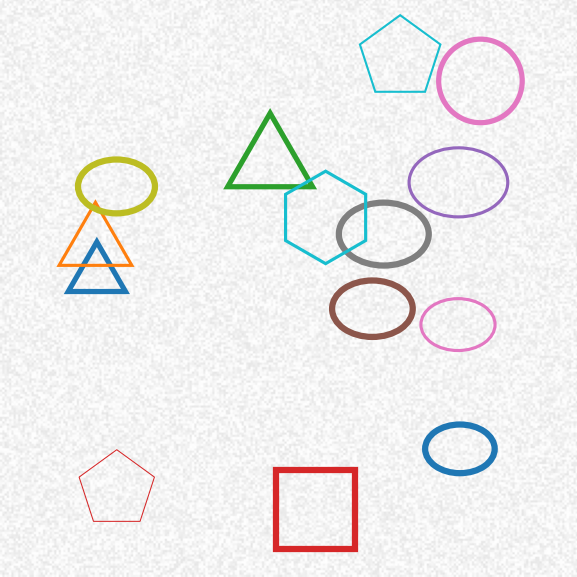[{"shape": "oval", "thickness": 3, "radius": 0.3, "center": [0.796, 0.222]}, {"shape": "triangle", "thickness": 2.5, "radius": 0.29, "center": [0.168, 0.523]}, {"shape": "triangle", "thickness": 1.5, "radius": 0.36, "center": [0.165, 0.576]}, {"shape": "triangle", "thickness": 2.5, "radius": 0.42, "center": [0.468, 0.718]}, {"shape": "square", "thickness": 3, "radius": 0.34, "center": [0.546, 0.117]}, {"shape": "pentagon", "thickness": 0.5, "radius": 0.34, "center": [0.202, 0.152]}, {"shape": "oval", "thickness": 1.5, "radius": 0.43, "center": [0.794, 0.683]}, {"shape": "oval", "thickness": 3, "radius": 0.35, "center": [0.645, 0.465]}, {"shape": "oval", "thickness": 1.5, "radius": 0.32, "center": [0.793, 0.437]}, {"shape": "circle", "thickness": 2.5, "radius": 0.36, "center": [0.832, 0.859]}, {"shape": "oval", "thickness": 3, "radius": 0.39, "center": [0.665, 0.594]}, {"shape": "oval", "thickness": 3, "radius": 0.33, "center": [0.202, 0.676]}, {"shape": "pentagon", "thickness": 1, "radius": 0.37, "center": [0.693, 0.899]}, {"shape": "hexagon", "thickness": 1.5, "radius": 0.4, "center": [0.564, 0.623]}]